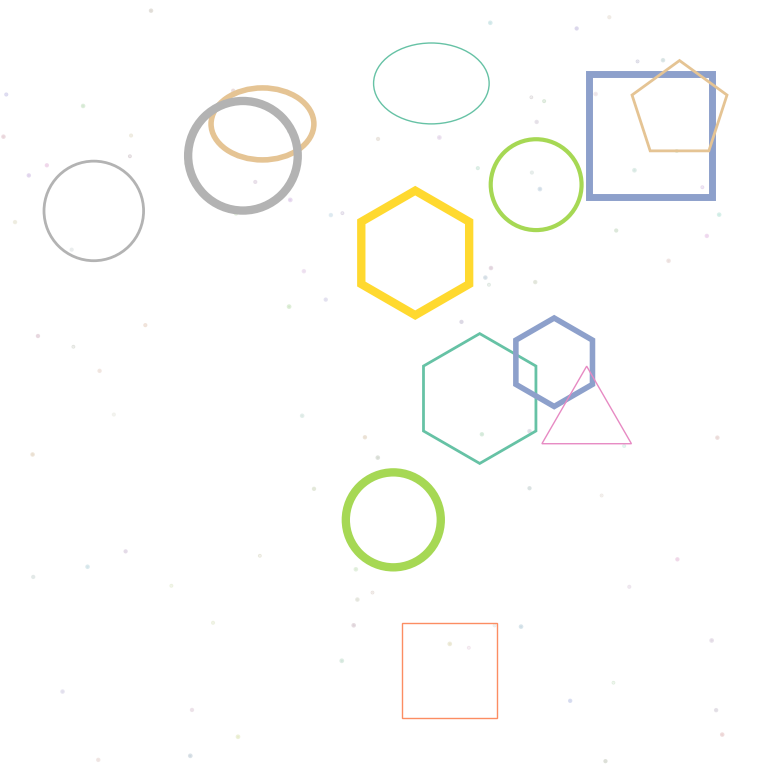[{"shape": "oval", "thickness": 0.5, "radius": 0.38, "center": [0.56, 0.892]}, {"shape": "hexagon", "thickness": 1, "radius": 0.42, "center": [0.623, 0.482]}, {"shape": "square", "thickness": 0.5, "radius": 0.31, "center": [0.584, 0.129]}, {"shape": "hexagon", "thickness": 2, "radius": 0.29, "center": [0.72, 0.53]}, {"shape": "square", "thickness": 2.5, "radius": 0.4, "center": [0.845, 0.824]}, {"shape": "triangle", "thickness": 0.5, "radius": 0.34, "center": [0.762, 0.457]}, {"shape": "circle", "thickness": 3, "radius": 0.31, "center": [0.511, 0.325]}, {"shape": "circle", "thickness": 1.5, "radius": 0.29, "center": [0.696, 0.76]}, {"shape": "hexagon", "thickness": 3, "radius": 0.4, "center": [0.539, 0.672]}, {"shape": "oval", "thickness": 2, "radius": 0.33, "center": [0.341, 0.839]}, {"shape": "pentagon", "thickness": 1, "radius": 0.32, "center": [0.882, 0.857]}, {"shape": "circle", "thickness": 1, "radius": 0.32, "center": [0.122, 0.726]}, {"shape": "circle", "thickness": 3, "radius": 0.36, "center": [0.316, 0.798]}]